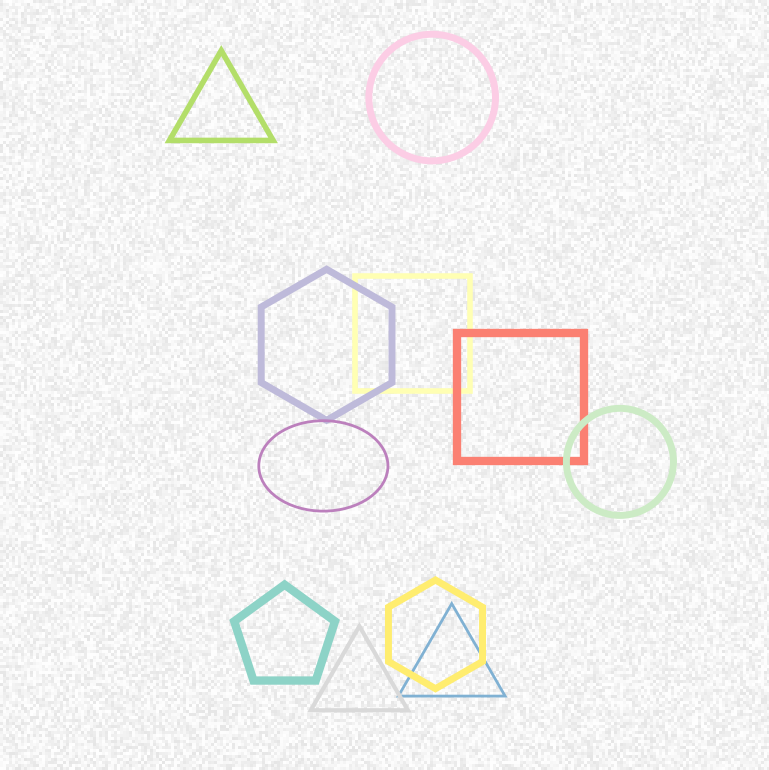[{"shape": "pentagon", "thickness": 3, "radius": 0.34, "center": [0.37, 0.172]}, {"shape": "square", "thickness": 2, "radius": 0.37, "center": [0.535, 0.567]}, {"shape": "hexagon", "thickness": 2.5, "radius": 0.49, "center": [0.424, 0.552]}, {"shape": "square", "thickness": 3, "radius": 0.42, "center": [0.676, 0.484]}, {"shape": "triangle", "thickness": 1, "radius": 0.4, "center": [0.587, 0.136]}, {"shape": "triangle", "thickness": 2, "radius": 0.39, "center": [0.287, 0.856]}, {"shape": "circle", "thickness": 2.5, "radius": 0.41, "center": [0.561, 0.873]}, {"shape": "triangle", "thickness": 1.5, "radius": 0.36, "center": [0.467, 0.114]}, {"shape": "oval", "thickness": 1, "radius": 0.42, "center": [0.42, 0.395]}, {"shape": "circle", "thickness": 2.5, "radius": 0.35, "center": [0.805, 0.4]}, {"shape": "hexagon", "thickness": 2.5, "radius": 0.35, "center": [0.566, 0.176]}]